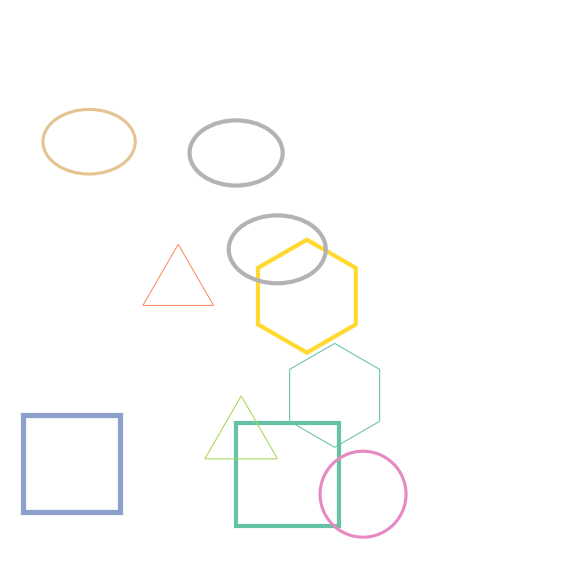[{"shape": "square", "thickness": 2, "radius": 0.44, "center": [0.498, 0.177]}, {"shape": "hexagon", "thickness": 0.5, "radius": 0.45, "center": [0.579, 0.315]}, {"shape": "triangle", "thickness": 0.5, "radius": 0.35, "center": [0.309, 0.506]}, {"shape": "square", "thickness": 2.5, "radius": 0.42, "center": [0.124, 0.196]}, {"shape": "circle", "thickness": 1.5, "radius": 0.37, "center": [0.629, 0.143]}, {"shape": "triangle", "thickness": 0.5, "radius": 0.36, "center": [0.418, 0.241]}, {"shape": "hexagon", "thickness": 2, "radius": 0.49, "center": [0.531, 0.486]}, {"shape": "oval", "thickness": 1.5, "radius": 0.4, "center": [0.154, 0.754]}, {"shape": "oval", "thickness": 2, "radius": 0.4, "center": [0.409, 0.734]}, {"shape": "oval", "thickness": 2, "radius": 0.42, "center": [0.48, 0.567]}]